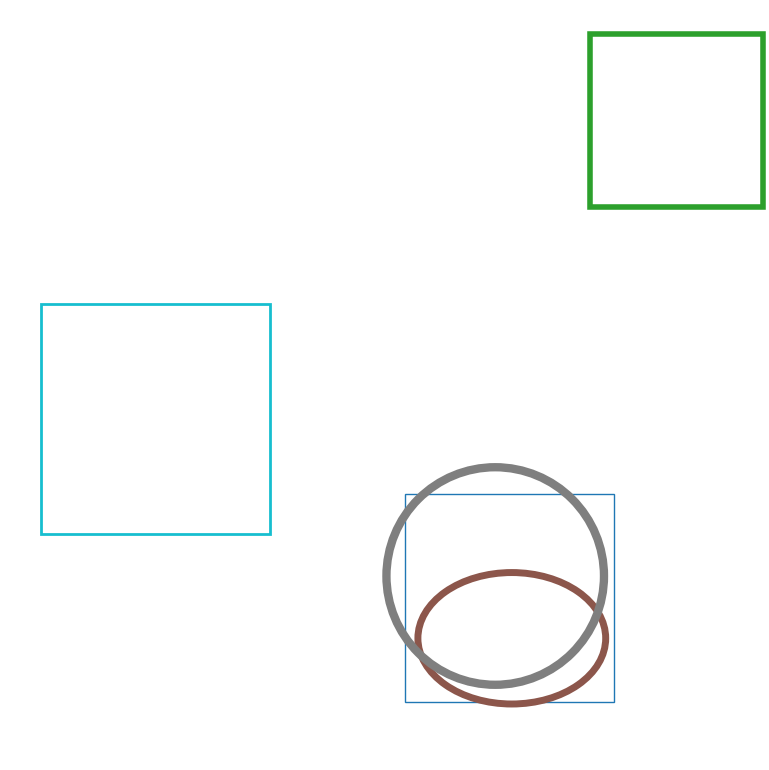[{"shape": "square", "thickness": 0.5, "radius": 0.68, "center": [0.662, 0.224]}, {"shape": "square", "thickness": 2, "radius": 0.56, "center": [0.878, 0.844]}, {"shape": "oval", "thickness": 2.5, "radius": 0.61, "center": [0.665, 0.171]}, {"shape": "circle", "thickness": 3, "radius": 0.71, "center": [0.643, 0.252]}, {"shape": "square", "thickness": 1, "radius": 0.74, "center": [0.202, 0.456]}]